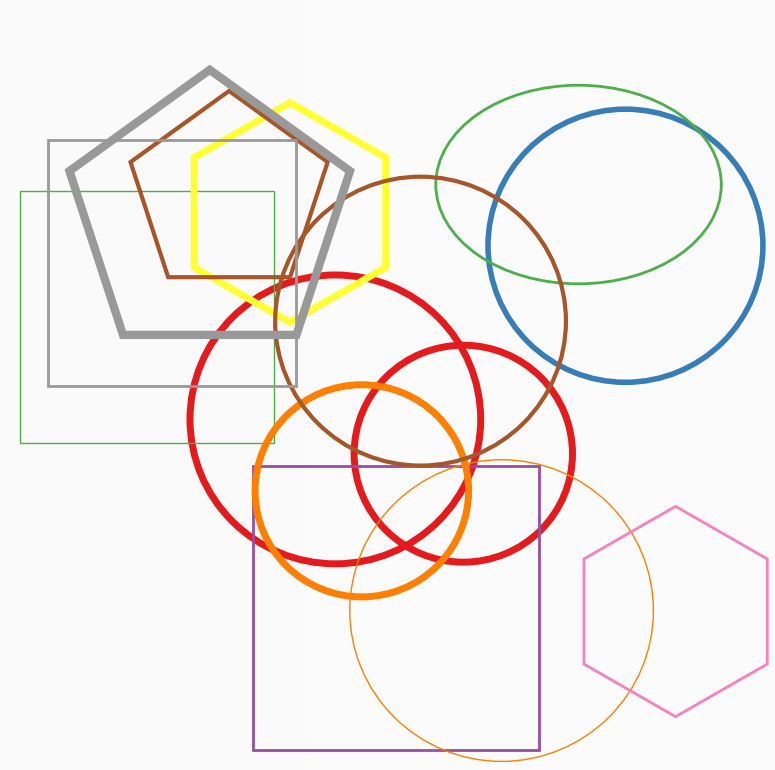[{"shape": "circle", "thickness": 2.5, "radius": 0.7, "center": [0.598, 0.411]}, {"shape": "circle", "thickness": 2.5, "radius": 0.94, "center": [0.433, 0.455]}, {"shape": "circle", "thickness": 2, "radius": 0.89, "center": [0.807, 0.681]}, {"shape": "square", "thickness": 0.5, "radius": 0.82, "center": [0.19, 0.588]}, {"shape": "oval", "thickness": 1, "radius": 0.92, "center": [0.747, 0.76]}, {"shape": "square", "thickness": 1, "radius": 0.92, "center": [0.51, 0.211]}, {"shape": "circle", "thickness": 2.5, "radius": 0.69, "center": [0.467, 0.363]}, {"shape": "circle", "thickness": 0.5, "radius": 0.98, "center": [0.647, 0.207]}, {"shape": "hexagon", "thickness": 2.5, "radius": 0.71, "center": [0.374, 0.724]}, {"shape": "pentagon", "thickness": 1.5, "radius": 0.67, "center": [0.296, 0.748]}, {"shape": "circle", "thickness": 1.5, "radius": 0.94, "center": [0.543, 0.583]}, {"shape": "hexagon", "thickness": 1, "radius": 0.68, "center": [0.872, 0.206]}, {"shape": "pentagon", "thickness": 3, "radius": 0.95, "center": [0.271, 0.719]}, {"shape": "square", "thickness": 1, "radius": 0.8, "center": [0.222, 0.658]}]